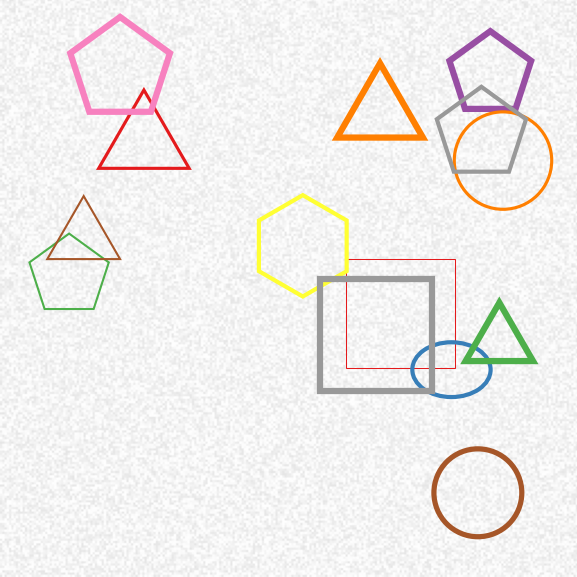[{"shape": "square", "thickness": 0.5, "radius": 0.47, "center": [0.693, 0.457]}, {"shape": "triangle", "thickness": 1.5, "radius": 0.45, "center": [0.249, 0.753]}, {"shape": "oval", "thickness": 2, "radius": 0.34, "center": [0.782, 0.359]}, {"shape": "pentagon", "thickness": 1, "radius": 0.36, "center": [0.12, 0.522]}, {"shape": "triangle", "thickness": 3, "radius": 0.34, "center": [0.865, 0.408]}, {"shape": "pentagon", "thickness": 3, "radius": 0.37, "center": [0.849, 0.871]}, {"shape": "triangle", "thickness": 3, "radius": 0.43, "center": [0.658, 0.804]}, {"shape": "circle", "thickness": 1.5, "radius": 0.42, "center": [0.871, 0.721]}, {"shape": "hexagon", "thickness": 2, "radius": 0.44, "center": [0.524, 0.573]}, {"shape": "triangle", "thickness": 1, "radius": 0.36, "center": [0.145, 0.587]}, {"shape": "circle", "thickness": 2.5, "radius": 0.38, "center": [0.827, 0.146]}, {"shape": "pentagon", "thickness": 3, "radius": 0.45, "center": [0.208, 0.879]}, {"shape": "pentagon", "thickness": 2, "radius": 0.41, "center": [0.834, 0.768]}, {"shape": "square", "thickness": 3, "radius": 0.48, "center": [0.651, 0.419]}]